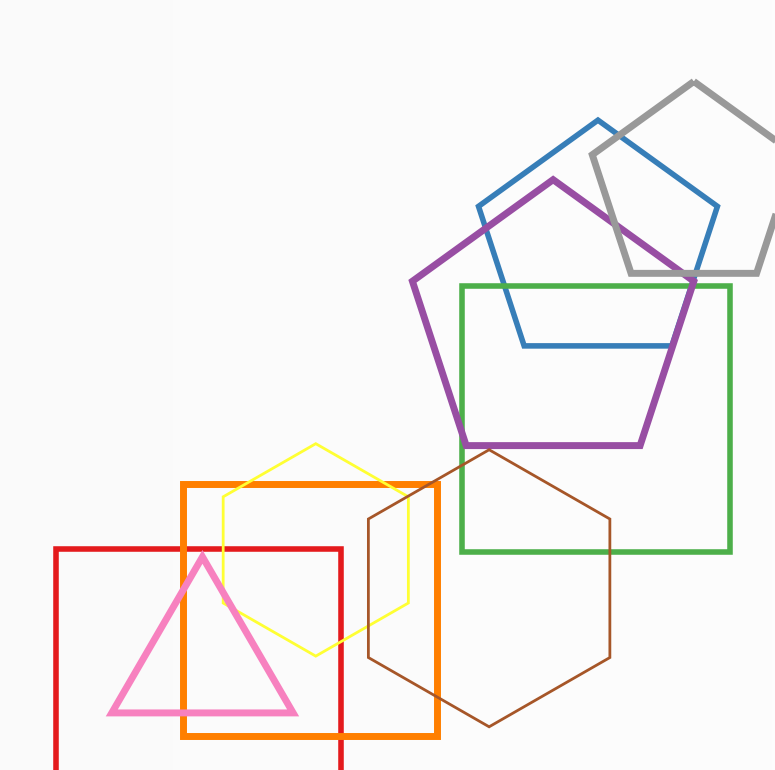[{"shape": "square", "thickness": 2, "radius": 0.92, "center": [0.256, 0.103]}, {"shape": "pentagon", "thickness": 2, "radius": 0.81, "center": [0.772, 0.682]}, {"shape": "square", "thickness": 2, "radius": 0.86, "center": [0.769, 0.456]}, {"shape": "pentagon", "thickness": 2.5, "radius": 0.95, "center": [0.714, 0.576]}, {"shape": "square", "thickness": 2.5, "radius": 0.82, "center": [0.4, 0.207]}, {"shape": "hexagon", "thickness": 1, "radius": 0.69, "center": [0.407, 0.286]}, {"shape": "hexagon", "thickness": 1, "radius": 0.9, "center": [0.631, 0.236]}, {"shape": "triangle", "thickness": 2.5, "radius": 0.68, "center": [0.261, 0.142]}, {"shape": "pentagon", "thickness": 2.5, "radius": 0.69, "center": [0.895, 0.756]}]